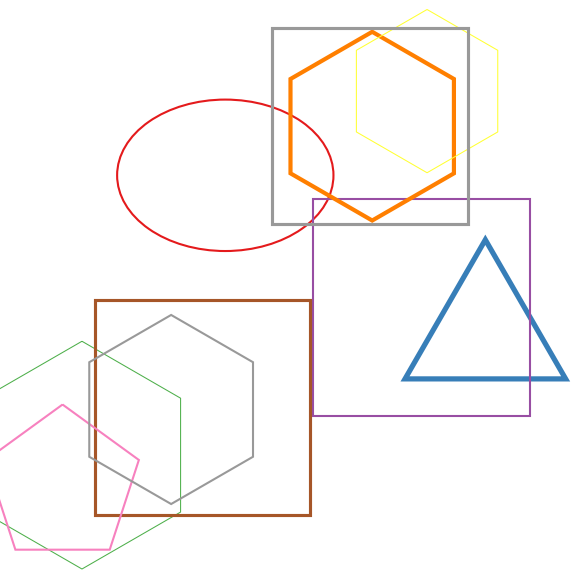[{"shape": "oval", "thickness": 1, "radius": 0.94, "center": [0.39, 0.696]}, {"shape": "triangle", "thickness": 2.5, "radius": 0.8, "center": [0.84, 0.423]}, {"shape": "hexagon", "thickness": 0.5, "radius": 0.99, "center": [0.142, 0.211]}, {"shape": "square", "thickness": 1, "radius": 0.94, "center": [0.73, 0.467]}, {"shape": "hexagon", "thickness": 2, "radius": 0.82, "center": [0.645, 0.781]}, {"shape": "hexagon", "thickness": 0.5, "radius": 0.71, "center": [0.74, 0.841]}, {"shape": "square", "thickness": 1.5, "radius": 0.93, "center": [0.35, 0.293]}, {"shape": "pentagon", "thickness": 1, "radius": 0.69, "center": [0.108, 0.16]}, {"shape": "hexagon", "thickness": 1, "radius": 0.82, "center": [0.296, 0.29]}, {"shape": "square", "thickness": 1.5, "radius": 0.85, "center": [0.641, 0.781]}]